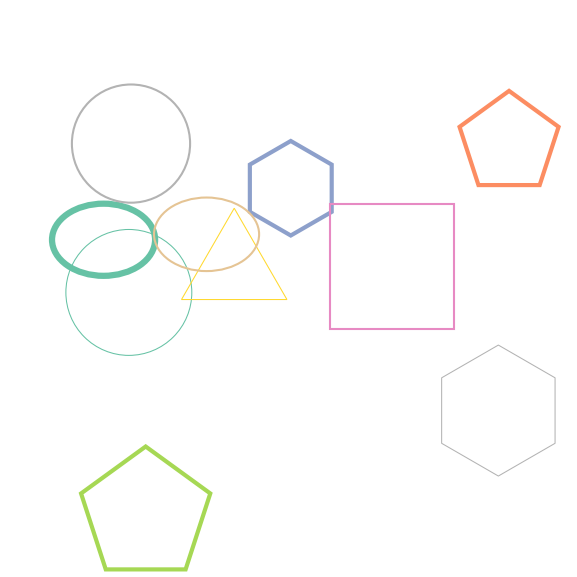[{"shape": "oval", "thickness": 3, "radius": 0.45, "center": [0.179, 0.584]}, {"shape": "circle", "thickness": 0.5, "radius": 0.55, "center": [0.223, 0.493]}, {"shape": "pentagon", "thickness": 2, "radius": 0.45, "center": [0.881, 0.752]}, {"shape": "hexagon", "thickness": 2, "radius": 0.41, "center": [0.504, 0.673]}, {"shape": "square", "thickness": 1, "radius": 0.54, "center": [0.679, 0.538]}, {"shape": "pentagon", "thickness": 2, "radius": 0.59, "center": [0.252, 0.108]}, {"shape": "triangle", "thickness": 0.5, "radius": 0.53, "center": [0.406, 0.533]}, {"shape": "oval", "thickness": 1, "radius": 0.45, "center": [0.358, 0.593]}, {"shape": "hexagon", "thickness": 0.5, "radius": 0.57, "center": [0.863, 0.288]}, {"shape": "circle", "thickness": 1, "radius": 0.51, "center": [0.227, 0.75]}]